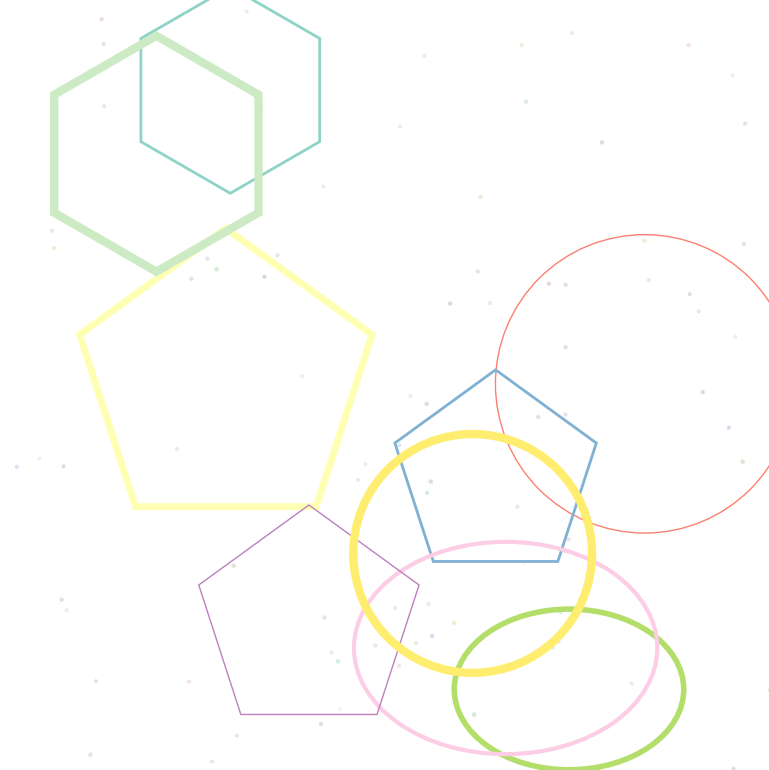[{"shape": "hexagon", "thickness": 1, "radius": 0.67, "center": [0.299, 0.883]}, {"shape": "pentagon", "thickness": 2.5, "radius": 1.0, "center": [0.293, 0.504]}, {"shape": "circle", "thickness": 0.5, "radius": 0.97, "center": [0.837, 0.501]}, {"shape": "pentagon", "thickness": 1, "radius": 0.69, "center": [0.644, 0.382]}, {"shape": "oval", "thickness": 2, "radius": 0.75, "center": [0.739, 0.105]}, {"shape": "oval", "thickness": 1.5, "radius": 0.98, "center": [0.657, 0.158]}, {"shape": "pentagon", "thickness": 0.5, "radius": 0.75, "center": [0.401, 0.194]}, {"shape": "hexagon", "thickness": 3, "radius": 0.77, "center": [0.203, 0.8]}, {"shape": "circle", "thickness": 3, "radius": 0.78, "center": [0.614, 0.281]}]